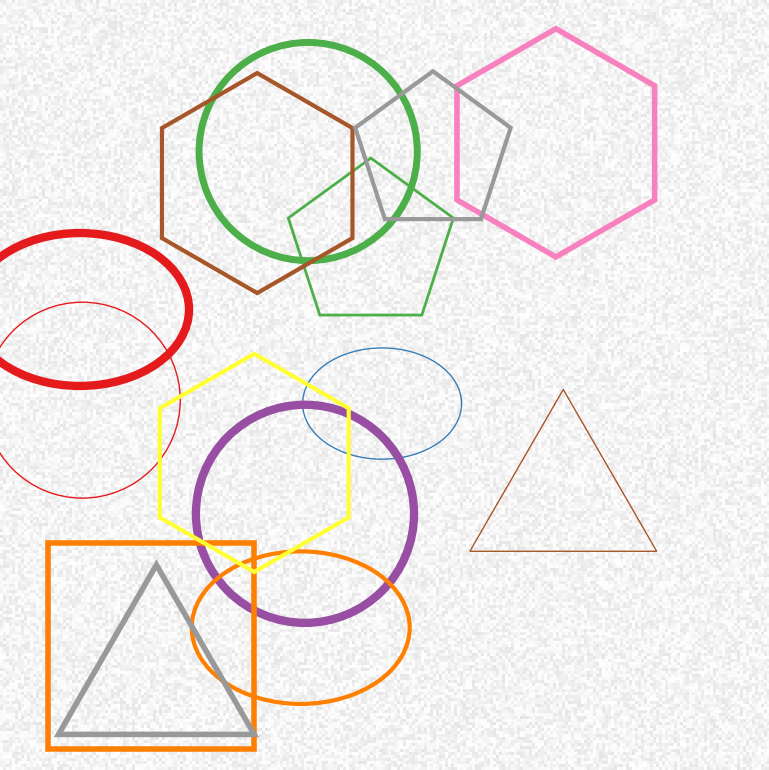[{"shape": "circle", "thickness": 0.5, "radius": 0.64, "center": [0.107, 0.48]}, {"shape": "oval", "thickness": 3, "radius": 0.71, "center": [0.104, 0.598]}, {"shape": "oval", "thickness": 0.5, "radius": 0.52, "center": [0.496, 0.476]}, {"shape": "circle", "thickness": 2.5, "radius": 0.71, "center": [0.4, 0.803]}, {"shape": "pentagon", "thickness": 1, "radius": 0.56, "center": [0.482, 0.682]}, {"shape": "circle", "thickness": 3, "radius": 0.71, "center": [0.396, 0.333]}, {"shape": "oval", "thickness": 1.5, "radius": 0.71, "center": [0.391, 0.185]}, {"shape": "square", "thickness": 2, "radius": 0.67, "center": [0.196, 0.161]}, {"shape": "hexagon", "thickness": 1.5, "radius": 0.71, "center": [0.33, 0.399]}, {"shape": "triangle", "thickness": 0.5, "radius": 0.7, "center": [0.732, 0.354]}, {"shape": "hexagon", "thickness": 1.5, "radius": 0.71, "center": [0.334, 0.762]}, {"shape": "hexagon", "thickness": 2, "radius": 0.74, "center": [0.722, 0.815]}, {"shape": "triangle", "thickness": 2, "radius": 0.73, "center": [0.203, 0.12]}, {"shape": "pentagon", "thickness": 1.5, "radius": 0.53, "center": [0.562, 0.801]}]